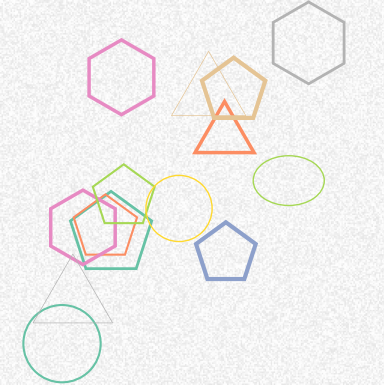[{"shape": "pentagon", "thickness": 2, "radius": 0.55, "center": [0.288, 0.392]}, {"shape": "circle", "thickness": 1.5, "radius": 0.5, "center": [0.161, 0.107]}, {"shape": "pentagon", "thickness": 1.5, "radius": 0.43, "center": [0.274, 0.409]}, {"shape": "triangle", "thickness": 2.5, "radius": 0.44, "center": [0.583, 0.648]}, {"shape": "pentagon", "thickness": 3, "radius": 0.41, "center": [0.587, 0.341]}, {"shape": "hexagon", "thickness": 2.5, "radius": 0.48, "center": [0.215, 0.409]}, {"shape": "hexagon", "thickness": 2.5, "radius": 0.49, "center": [0.315, 0.799]}, {"shape": "oval", "thickness": 1, "radius": 0.46, "center": [0.75, 0.531]}, {"shape": "pentagon", "thickness": 1.5, "radius": 0.42, "center": [0.321, 0.489]}, {"shape": "circle", "thickness": 1, "radius": 0.43, "center": [0.465, 0.459]}, {"shape": "pentagon", "thickness": 3, "radius": 0.43, "center": [0.607, 0.764]}, {"shape": "triangle", "thickness": 0.5, "radius": 0.56, "center": [0.542, 0.755]}, {"shape": "triangle", "thickness": 0.5, "radius": 0.6, "center": [0.189, 0.221]}, {"shape": "hexagon", "thickness": 2, "radius": 0.53, "center": [0.802, 0.889]}]